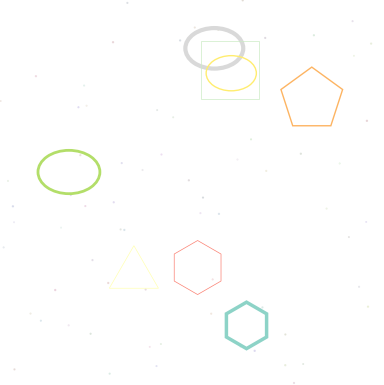[{"shape": "hexagon", "thickness": 2.5, "radius": 0.3, "center": [0.64, 0.155]}, {"shape": "triangle", "thickness": 0.5, "radius": 0.37, "center": [0.348, 0.288]}, {"shape": "hexagon", "thickness": 0.5, "radius": 0.35, "center": [0.513, 0.305]}, {"shape": "pentagon", "thickness": 1, "radius": 0.42, "center": [0.81, 0.741]}, {"shape": "oval", "thickness": 2, "radius": 0.4, "center": [0.179, 0.553]}, {"shape": "oval", "thickness": 3, "radius": 0.38, "center": [0.557, 0.874]}, {"shape": "square", "thickness": 0.5, "radius": 0.37, "center": [0.598, 0.818]}, {"shape": "oval", "thickness": 1, "radius": 0.33, "center": [0.601, 0.81]}]